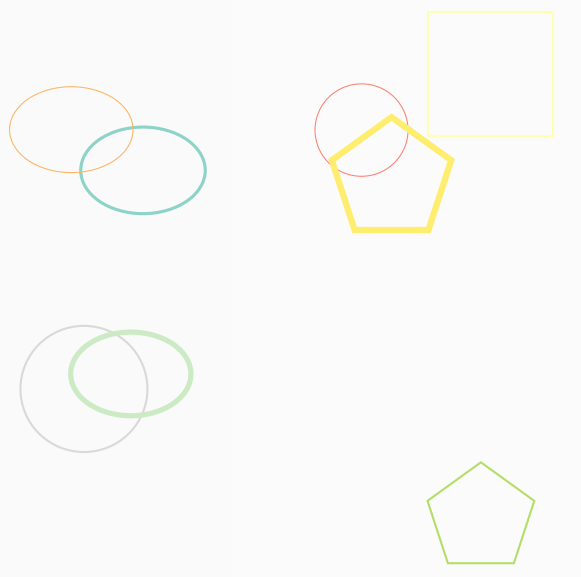[{"shape": "oval", "thickness": 1.5, "radius": 0.54, "center": [0.246, 0.704]}, {"shape": "square", "thickness": 1, "radius": 0.54, "center": [0.843, 0.871]}, {"shape": "circle", "thickness": 0.5, "radius": 0.4, "center": [0.622, 0.774]}, {"shape": "oval", "thickness": 0.5, "radius": 0.53, "center": [0.123, 0.775]}, {"shape": "pentagon", "thickness": 1, "radius": 0.48, "center": [0.827, 0.102]}, {"shape": "circle", "thickness": 1, "radius": 0.55, "center": [0.144, 0.326]}, {"shape": "oval", "thickness": 2.5, "radius": 0.52, "center": [0.225, 0.352]}, {"shape": "pentagon", "thickness": 3, "radius": 0.54, "center": [0.674, 0.688]}]